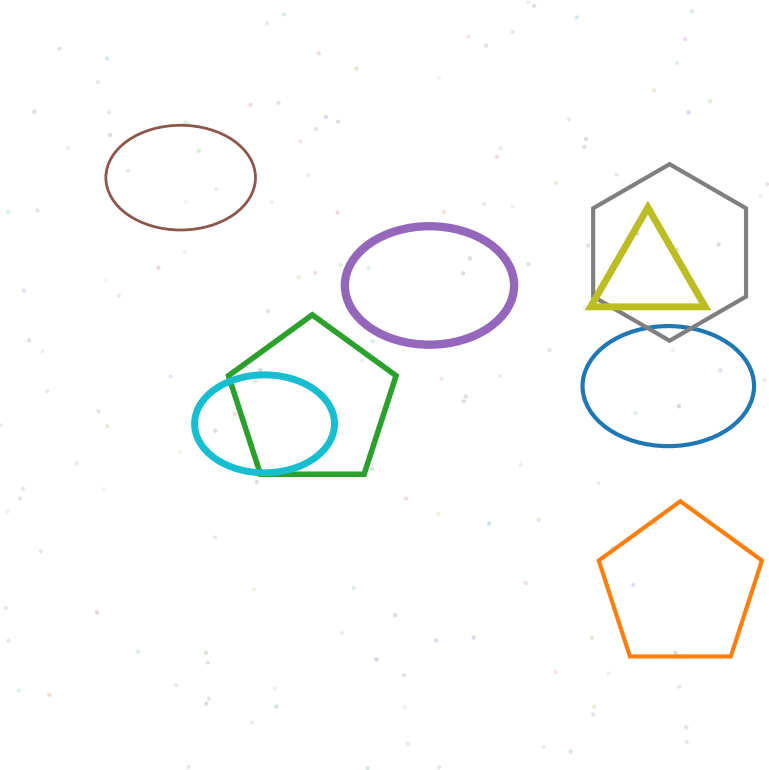[{"shape": "oval", "thickness": 1.5, "radius": 0.56, "center": [0.868, 0.499]}, {"shape": "pentagon", "thickness": 1.5, "radius": 0.56, "center": [0.884, 0.238]}, {"shape": "pentagon", "thickness": 2, "radius": 0.57, "center": [0.406, 0.477]}, {"shape": "oval", "thickness": 3, "radius": 0.55, "center": [0.558, 0.629]}, {"shape": "oval", "thickness": 1, "radius": 0.49, "center": [0.235, 0.769]}, {"shape": "hexagon", "thickness": 1.5, "radius": 0.57, "center": [0.87, 0.672]}, {"shape": "triangle", "thickness": 2.5, "radius": 0.43, "center": [0.841, 0.644]}, {"shape": "oval", "thickness": 2.5, "radius": 0.45, "center": [0.344, 0.45]}]